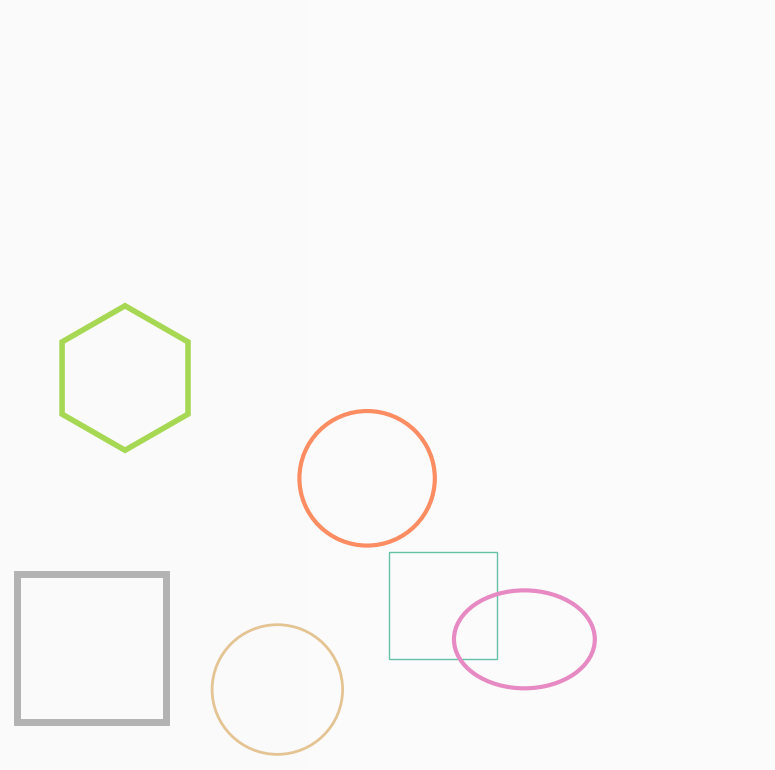[{"shape": "square", "thickness": 0.5, "radius": 0.35, "center": [0.571, 0.213]}, {"shape": "circle", "thickness": 1.5, "radius": 0.44, "center": [0.474, 0.379]}, {"shape": "oval", "thickness": 1.5, "radius": 0.45, "center": [0.677, 0.17]}, {"shape": "hexagon", "thickness": 2, "radius": 0.47, "center": [0.161, 0.509]}, {"shape": "circle", "thickness": 1, "radius": 0.42, "center": [0.358, 0.104]}, {"shape": "square", "thickness": 2.5, "radius": 0.48, "center": [0.119, 0.159]}]